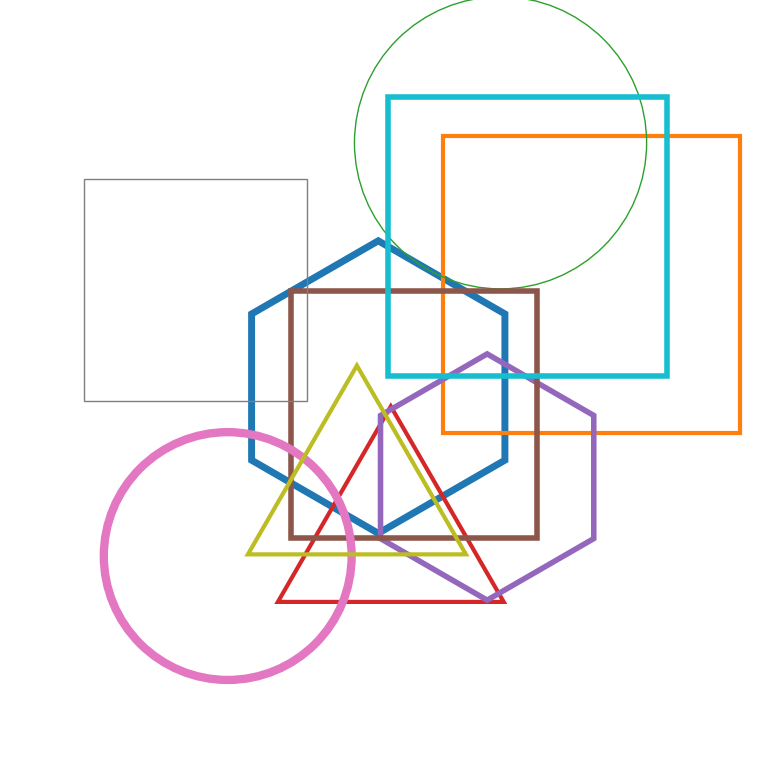[{"shape": "hexagon", "thickness": 2.5, "radius": 0.95, "center": [0.491, 0.497]}, {"shape": "square", "thickness": 1.5, "radius": 0.96, "center": [0.769, 0.63]}, {"shape": "circle", "thickness": 0.5, "radius": 0.95, "center": [0.65, 0.815]}, {"shape": "triangle", "thickness": 1.5, "radius": 0.85, "center": [0.508, 0.303]}, {"shape": "hexagon", "thickness": 2, "radius": 0.8, "center": [0.633, 0.38]}, {"shape": "square", "thickness": 2, "radius": 0.8, "center": [0.538, 0.462]}, {"shape": "circle", "thickness": 3, "radius": 0.8, "center": [0.296, 0.278]}, {"shape": "square", "thickness": 0.5, "radius": 0.72, "center": [0.254, 0.623]}, {"shape": "triangle", "thickness": 1.5, "radius": 0.82, "center": [0.464, 0.362]}, {"shape": "square", "thickness": 2, "radius": 0.91, "center": [0.685, 0.693]}]